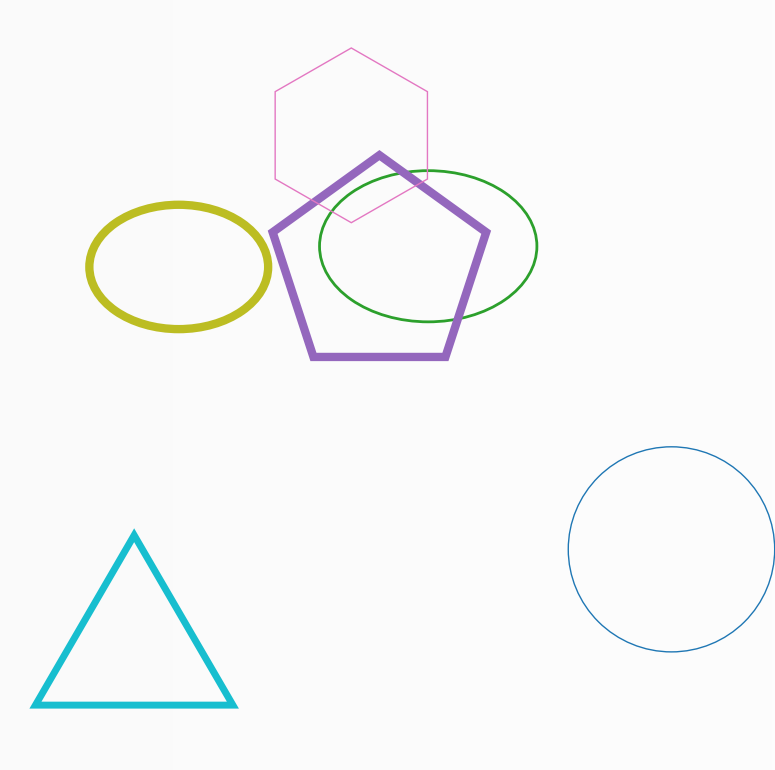[{"shape": "circle", "thickness": 0.5, "radius": 0.67, "center": [0.866, 0.287]}, {"shape": "oval", "thickness": 1, "radius": 0.7, "center": [0.553, 0.68]}, {"shape": "pentagon", "thickness": 3, "radius": 0.72, "center": [0.49, 0.654]}, {"shape": "hexagon", "thickness": 0.5, "radius": 0.57, "center": [0.453, 0.824]}, {"shape": "oval", "thickness": 3, "radius": 0.58, "center": [0.231, 0.653]}, {"shape": "triangle", "thickness": 2.5, "radius": 0.74, "center": [0.173, 0.158]}]